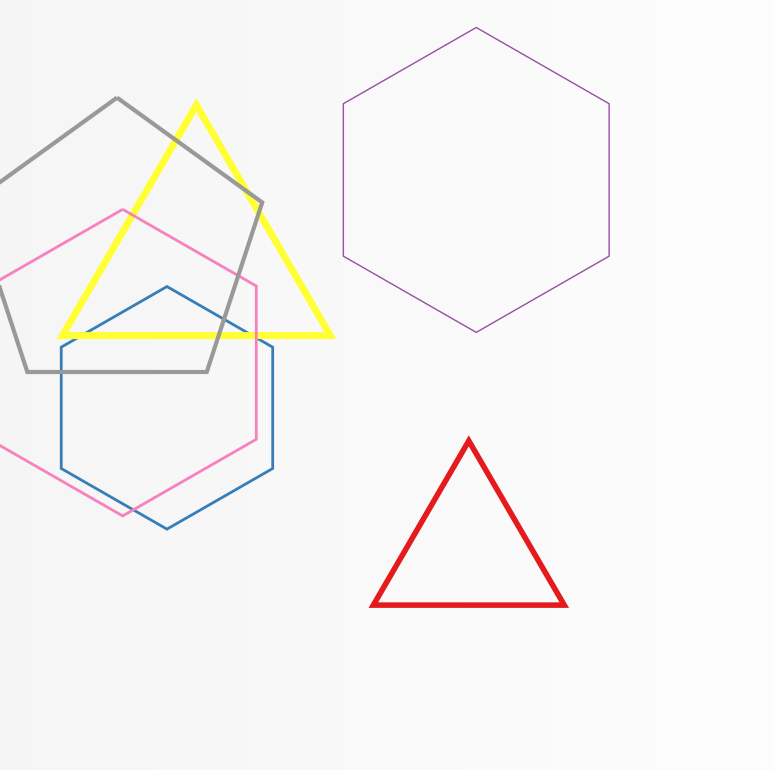[{"shape": "triangle", "thickness": 2, "radius": 0.71, "center": [0.605, 0.285]}, {"shape": "hexagon", "thickness": 1, "radius": 0.79, "center": [0.215, 0.47]}, {"shape": "hexagon", "thickness": 0.5, "radius": 0.99, "center": [0.615, 0.766]}, {"shape": "triangle", "thickness": 2.5, "radius": 1.0, "center": [0.253, 0.664]}, {"shape": "hexagon", "thickness": 1, "radius": 1.0, "center": [0.158, 0.529]}, {"shape": "pentagon", "thickness": 1.5, "radius": 0.98, "center": [0.151, 0.676]}]